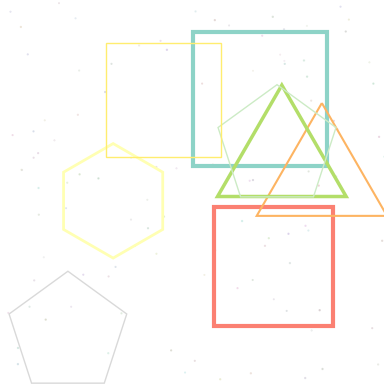[{"shape": "square", "thickness": 3, "radius": 0.87, "center": [0.676, 0.743]}, {"shape": "hexagon", "thickness": 2, "radius": 0.74, "center": [0.294, 0.478]}, {"shape": "square", "thickness": 3, "radius": 0.77, "center": [0.71, 0.307]}, {"shape": "triangle", "thickness": 1.5, "radius": 0.98, "center": [0.836, 0.537]}, {"shape": "triangle", "thickness": 2.5, "radius": 0.96, "center": [0.732, 0.586]}, {"shape": "pentagon", "thickness": 1, "radius": 0.8, "center": [0.176, 0.135]}, {"shape": "pentagon", "thickness": 1, "radius": 0.81, "center": [0.72, 0.619]}, {"shape": "square", "thickness": 1, "radius": 0.74, "center": [0.425, 0.741]}]